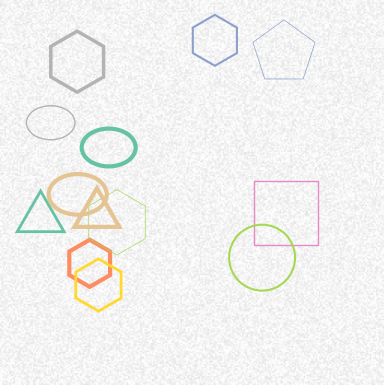[{"shape": "triangle", "thickness": 2, "radius": 0.35, "center": [0.105, 0.433]}, {"shape": "oval", "thickness": 3, "radius": 0.35, "center": [0.282, 0.617]}, {"shape": "hexagon", "thickness": 3, "radius": 0.31, "center": [0.233, 0.316]}, {"shape": "hexagon", "thickness": 1.5, "radius": 0.33, "center": [0.558, 0.895]}, {"shape": "pentagon", "thickness": 0.5, "radius": 0.42, "center": [0.738, 0.864]}, {"shape": "square", "thickness": 1, "radius": 0.41, "center": [0.743, 0.447]}, {"shape": "circle", "thickness": 1.5, "radius": 0.43, "center": [0.681, 0.331]}, {"shape": "hexagon", "thickness": 0.5, "radius": 0.42, "center": [0.304, 0.423]}, {"shape": "hexagon", "thickness": 2, "radius": 0.34, "center": [0.256, 0.26]}, {"shape": "oval", "thickness": 3, "radius": 0.38, "center": [0.202, 0.495]}, {"shape": "triangle", "thickness": 3, "radius": 0.34, "center": [0.252, 0.444]}, {"shape": "hexagon", "thickness": 2.5, "radius": 0.4, "center": [0.201, 0.84]}, {"shape": "oval", "thickness": 1, "radius": 0.32, "center": [0.132, 0.681]}]